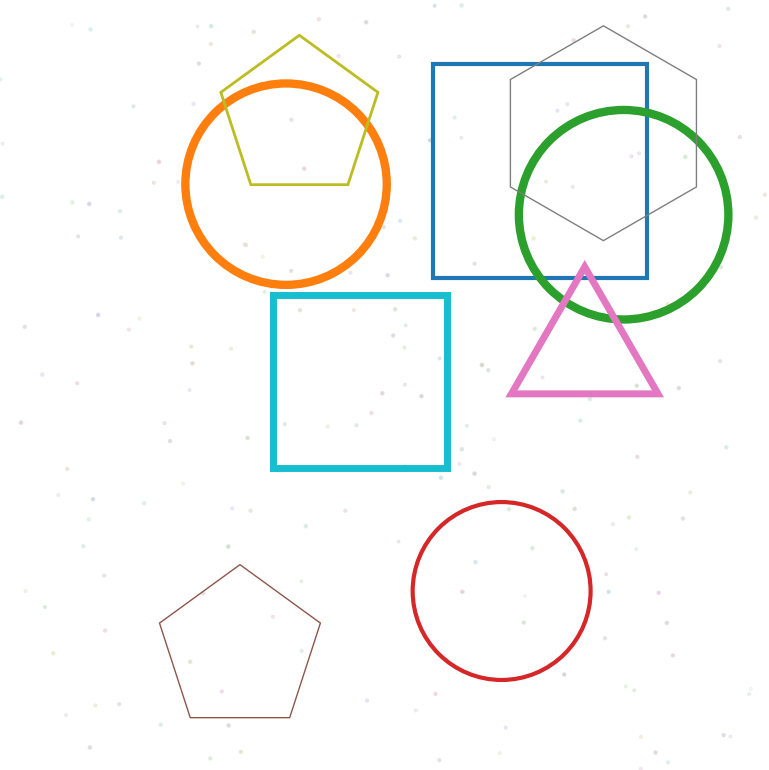[{"shape": "square", "thickness": 1.5, "radius": 0.69, "center": [0.701, 0.778]}, {"shape": "circle", "thickness": 3, "radius": 0.65, "center": [0.372, 0.761]}, {"shape": "circle", "thickness": 3, "radius": 0.68, "center": [0.81, 0.721]}, {"shape": "circle", "thickness": 1.5, "radius": 0.58, "center": [0.651, 0.232]}, {"shape": "pentagon", "thickness": 0.5, "radius": 0.55, "center": [0.312, 0.157]}, {"shape": "triangle", "thickness": 2.5, "radius": 0.55, "center": [0.759, 0.543]}, {"shape": "hexagon", "thickness": 0.5, "radius": 0.7, "center": [0.784, 0.827]}, {"shape": "pentagon", "thickness": 1, "radius": 0.54, "center": [0.389, 0.847]}, {"shape": "square", "thickness": 2.5, "radius": 0.56, "center": [0.467, 0.504]}]